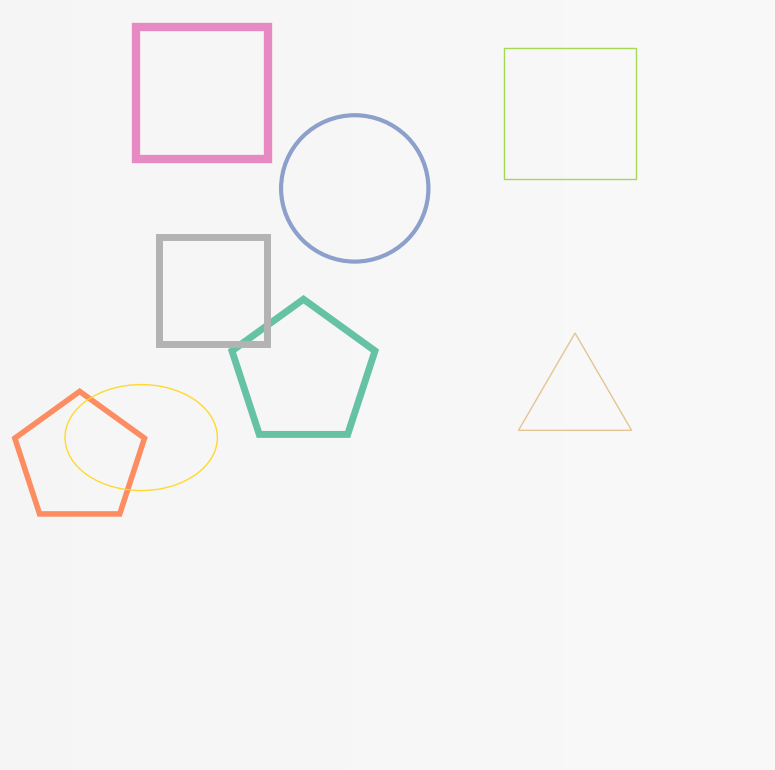[{"shape": "pentagon", "thickness": 2.5, "radius": 0.49, "center": [0.392, 0.514]}, {"shape": "pentagon", "thickness": 2, "radius": 0.44, "center": [0.103, 0.404]}, {"shape": "circle", "thickness": 1.5, "radius": 0.48, "center": [0.458, 0.755]}, {"shape": "square", "thickness": 3, "radius": 0.43, "center": [0.261, 0.879]}, {"shape": "square", "thickness": 0.5, "radius": 0.43, "center": [0.735, 0.852]}, {"shape": "oval", "thickness": 0.5, "radius": 0.49, "center": [0.182, 0.432]}, {"shape": "triangle", "thickness": 0.5, "radius": 0.42, "center": [0.742, 0.483]}, {"shape": "square", "thickness": 2.5, "radius": 0.35, "center": [0.274, 0.623]}]